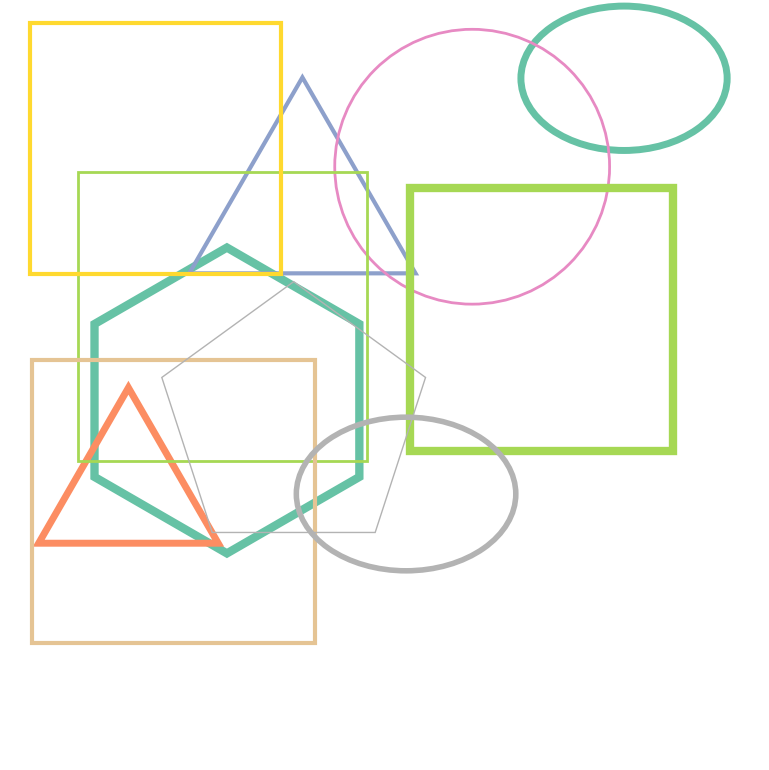[{"shape": "hexagon", "thickness": 3, "radius": 0.99, "center": [0.295, 0.48]}, {"shape": "oval", "thickness": 2.5, "radius": 0.67, "center": [0.81, 0.898]}, {"shape": "triangle", "thickness": 2.5, "radius": 0.67, "center": [0.167, 0.362]}, {"shape": "triangle", "thickness": 1.5, "radius": 0.85, "center": [0.393, 0.73]}, {"shape": "circle", "thickness": 1, "radius": 0.89, "center": [0.613, 0.783]}, {"shape": "square", "thickness": 1, "radius": 0.94, "center": [0.289, 0.589]}, {"shape": "square", "thickness": 3, "radius": 0.85, "center": [0.703, 0.585]}, {"shape": "square", "thickness": 1.5, "radius": 0.81, "center": [0.201, 0.807]}, {"shape": "square", "thickness": 1.5, "radius": 0.92, "center": [0.225, 0.349]}, {"shape": "pentagon", "thickness": 0.5, "radius": 0.9, "center": [0.381, 0.454]}, {"shape": "oval", "thickness": 2, "radius": 0.71, "center": [0.527, 0.358]}]